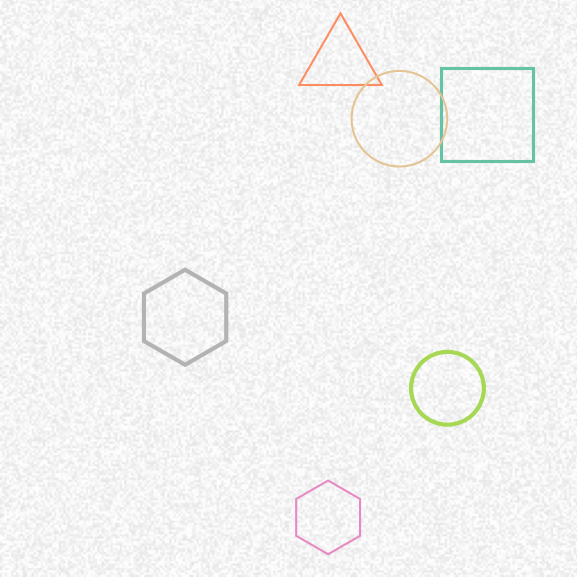[{"shape": "square", "thickness": 1.5, "radius": 0.4, "center": [0.844, 0.801]}, {"shape": "triangle", "thickness": 1, "radius": 0.41, "center": [0.59, 0.893]}, {"shape": "hexagon", "thickness": 1, "radius": 0.32, "center": [0.568, 0.103]}, {"shape": "circle", "thickness": 2, "radius": 0.32, "center": [0.775, 0.327]}, {"shape": "circle", "thickness": 1, "radius": 0.41, "center": [0.692, 0.794]}, {"shape": "hexagon", "thickness": 2, "radius": 0.41, "center": [0.321, 0.45]}]